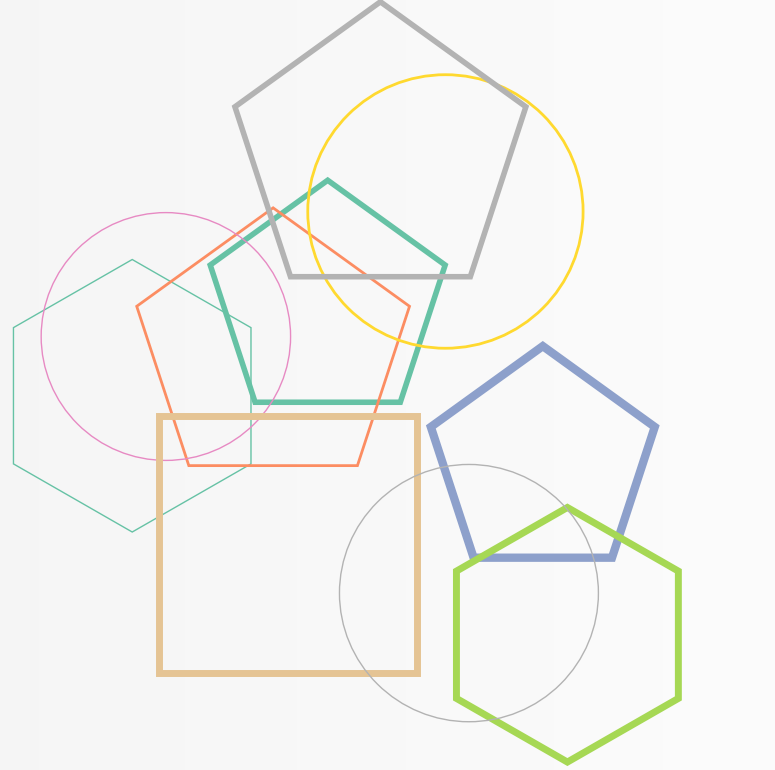[{"shape": "hexagon", "thickness": 0.5, "radius": 0.88, "center": [0.171, 0.486]}, {"shape": "pentagon", "thickness": 2, "radius": 0.8, "center": [0.423, 0.607]}, {"shape": "pentagon", "thickness": 1, "radius": 0.93, "center": [0.352, 0.545]}, {"shape": "pentagon", "thickness": 3, "radius": 0.76, "center": [0.7, 0.399]}, {"shape": "circle", "thickness": 0.5, "radius": 0.8, "center": [0.214, 0.563]}, {"shape": "hexagon", "thickness": 2.5, "radius": 0.83, "center": [0.732, 0.176]}, {"shape": "circle", "thickness": 1, "radius": 0.89, "center": [0.575, 0.725]}, {"shape": "square", "thickness": 2.5, "radius": 0.83, "center": [0.372, 0.292]}, {"shape": "pentagon", "thickness": 2, "radius": 0.99, "center": [0.491, 0.8]}, {"shape": "circle", "thickness": 0.5, "radius": 0.84, "center": [0.605, 0.23]}]